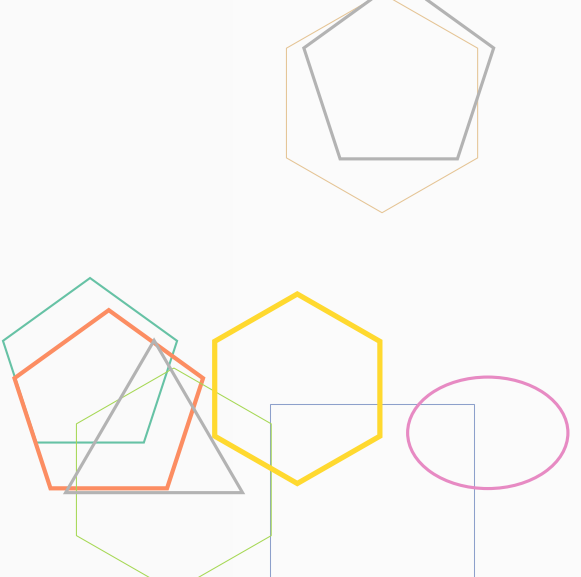[{"shape": "pentagon", "thickness": 1, "radius": 0.79, "center": [0.155, 0.36]}, {"shape": "pentagon", "thickness": 2, "radius": 0.85, "center": [0.187, 0.292]}, {"shape": "square", "thickness": 0.5, "radius": 0.88, "center": [0.64, 0.125]}, {"shape": "oval", "thickness": 1.5, "radius": 0.69, "center": [0.839, 0.25]}, {"shape": "hexagon", "thickness": 0.5, "radius": 0.97, "center": [0.299, 0.168]}, {"shape": "hexagon", "thickness": 2.5, "radius": 0.82, "center": [0.511, 0.326]}, {"shape": "hexagon", "thickness": 0.5, "radius": 0.95, "center": [0.657, 0.821]}, {"shape": "pentagon", "thickness": 1.5, "radius": 0.86, "center": [0.686, 0.863]}, {"shape": "triangle", "thickness": 1.5, "radius": 0.88, "center": [0.265, 0.234]}]